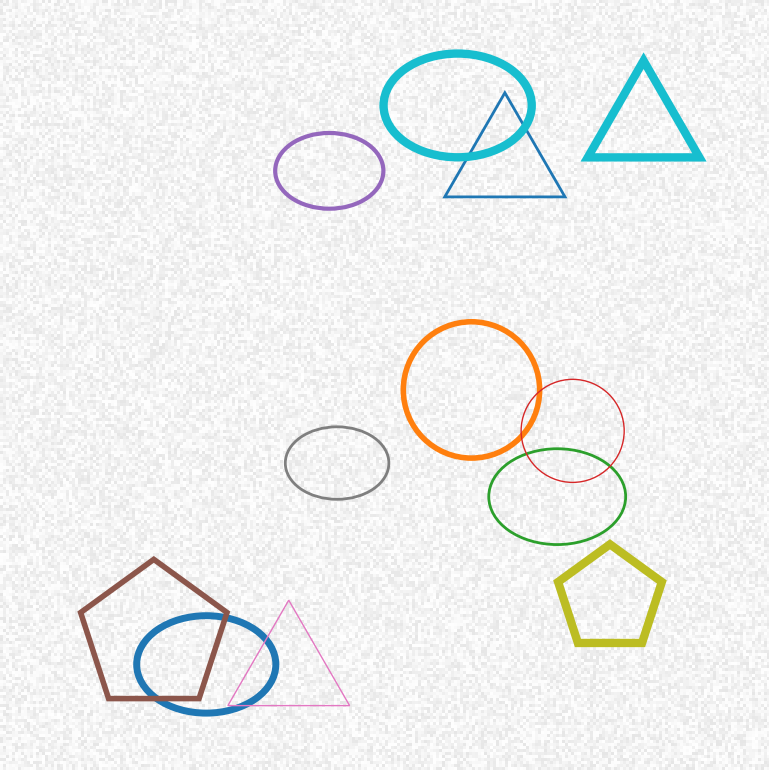[{"shape": "oval", "thickness": 2.5, "radius": 0.45, "center": [0.268, 0.137]}, {"shape": "triangle", "thickness": 1, "radius": 0.45, "center": [0.656, 0.789]}, {"shape": "circle", "thickness": 2, "radius": 0.44, "center": [0.612, 0.494]}, {"shape": "oval", "thickness": 1, "radius": 0.44, "center": [0.724, 0.355]}, {"shape": "circle", "thickness": 0.5, "radius": 0.33, "center": [0.744, 0.44]}, {"shape": "oval", "thickness": 1.5, "radius": 0.35, "center": [0.428, 0.778]}, {"shape": "pentagon", "thickness": 2, "radius": 0.5, "center": [0.2, 0.174]}, {"shape": "triangle", "thickness": 0.5, "radius": 0.46, "center": [0.375, 0.129]}, {"shape": "oval", "thickness": 1, "radius": 0.34, "center": [0.438, 0.399]}, {"shape": "pentagon", "thickness": 3, "radius": 0.35, "center": [0.792, 0.222]}, {"shape": "oval", "thickness": 3, "radius": 0.48, "center": [0.594, 0.863]}, {"shape": "triangle", "thickness": 3, "radius": 0.42, "center": [0.836, 0.837]}]